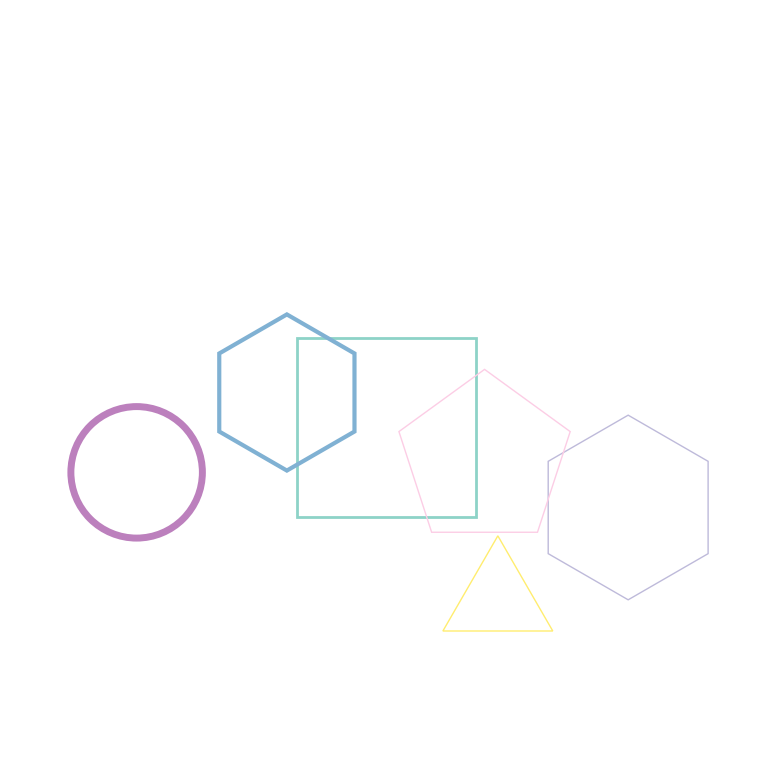[{"shape": "square", "thickness": 1, "radius": 0.58, "center": [0.502, 0.444]}, {"shape": "hexagon", "thickness": 0.5, "radius": 0.6, "center": [0.816, 0.341]}, {"shape": "hexagon", "thickness": 1.5, "radius": 0.51, "center": [0.373, 0.49]}, {"shape": "pentagon", "thickness": 0.5, "radius": 0.58, "center": [0.629, 0.403]}, {"shape": "circle", "thickness": 2.5, "radius": 0.43, "center": [0.177, 0.387]}, {"shape": "triangle", "thickness": 0.5, "radius": 0.41, "center": [0.647, 0.222]}]